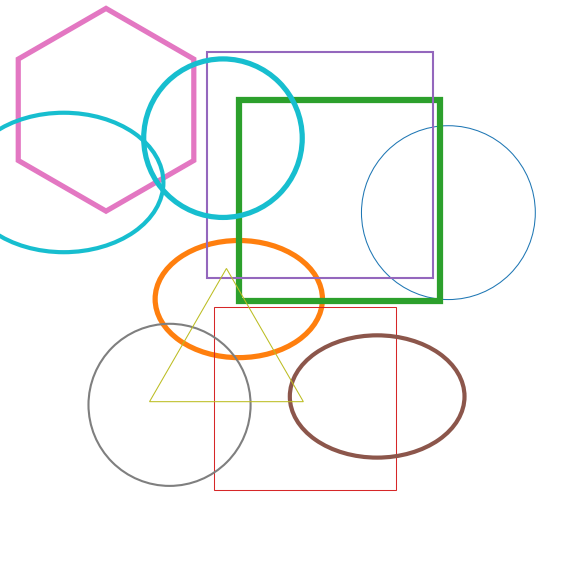[{"shape": "circle", "thickness": 0.5, "radius": 0.75, "center": [0.776, 0.631]}, {"shape": "oval", "thickness": 2.5, "radius": 0.72, "center": [0.413, 0.481]}, {"shape": "square", "thickness": 3, "radius": 0.87, "center": [0.588, 0.652]}, {"shape": "square", "thickness": 0.5, "radius": 0.79, "center": [0.528, 0.309]}, {"shape": "square", "thickness": 1, "radius": 0.98, "center": [0.555, 0.713]}, {"shape": "oval", "thickness": 2, "radius": 0.76, "center": [0.653, 0.313]}, {"shape": "hexagon", "thickness": 2.5, "radius": 0.88, "center": [0.184, 0.809]}, {"shape": "circle", "thickness": 1, "radius": 0.7, "center": [0.294, 0.298]}, {"shape": "triangle", "thickness": 0.5, "radius": 0.77, "center": [0.392, 0.38]}, {"shape": "circle", "thickness": 2.5, "radius": 0.69, "center": [0.386, 0.76]}, {"shape": "oval", "thickness": 2, "radius": 0.86, "center": [0.11, 0.683]}]